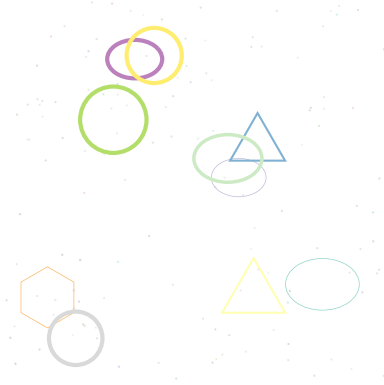[{"shape": "oval", "thickness": 0.5, "radius": 0.48, "center": [0.837, 0.262]}, {"shape": "triangle", "thickness": 1.5, "radius": 0.47, "center": [0.659, 0.235]}, {"shape": "oval", "thickness": 0.5, "radius": 0.36, "center": [0.62, 0.539]}, {"shape": "triangle", "thickness": 1.5, "radius": 0.41, "center": [0.669, 0.624]}, {"shape": "hexagon", "thickness": 0.5, "radius": 0.4, "center": [0.123, 0.228]}, {"shape": "circle", "thickness": 3, "radius": 0.43, "center": [0.294, 0.689]}, {"shape": "circle", "thickness": 3, "radius": 0.35, "center": [0.197, 0.121]}, {"shape": "oval", "thickness": 3, "radius": 0.36, "center": [0.35, 0.846]}, {"shape": "oval", "thickness": 2.5, "radius": 0.44, "center": [0.592, 0.588]}, {"shape": "circle", "thickness": 3, "radius": 0.36, "center": [0.401, 0.856]}]